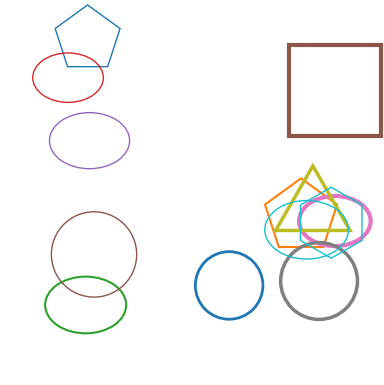[{"shape": "pentagon", "thickness": 1, "radius": 0.44, "center": [0.228, 0.899]}, {"shape": "circle", "thickness": 2, "radius": 0.44, "center": [0.595, 0.259]}, {"shape": "pentagon", "thickness": 1.5, "radius": 0.49, "center": [0.782, 0.438]}, {"shape": "oval", "thickness": 1.5, "radius": 0.53, "center": [0.222, 0.208]}, {"shape": "oval", "thickness": 1, "radius": 0.46, "center": [0.177, 0.798]}, {"shape": "oval", "thickness": 1, "radius": 0.52, "center": [0.233, 0.635]}, {"shape": "circle", "thickness": 1, "radius": 0.55, "center": [0.244, 0.339]}, {"shape": "square", "thickness": 3, "radius": 0.59, "center": [0.87, 0.764]}, {"shape": "oval", "thickness": 3, "radius": 0.46, "center": [0.87, 0.426]}, {"shape": "circle", "thickness": 2.5, "radius": 0.5, "center": [0.829, 0.27]}, {"shape": "triangle", "thickness": 2.5, "radius": 0.56, "center": [0.813, 0.457]}, {"shape": "hexagon", "thickness": 1, "radius": 0.46, "center": [0.86, 0.422]}, {"shape": "oval", "thickness": 1, "radius": 0.54, "center": [0.796, 0.403]}]